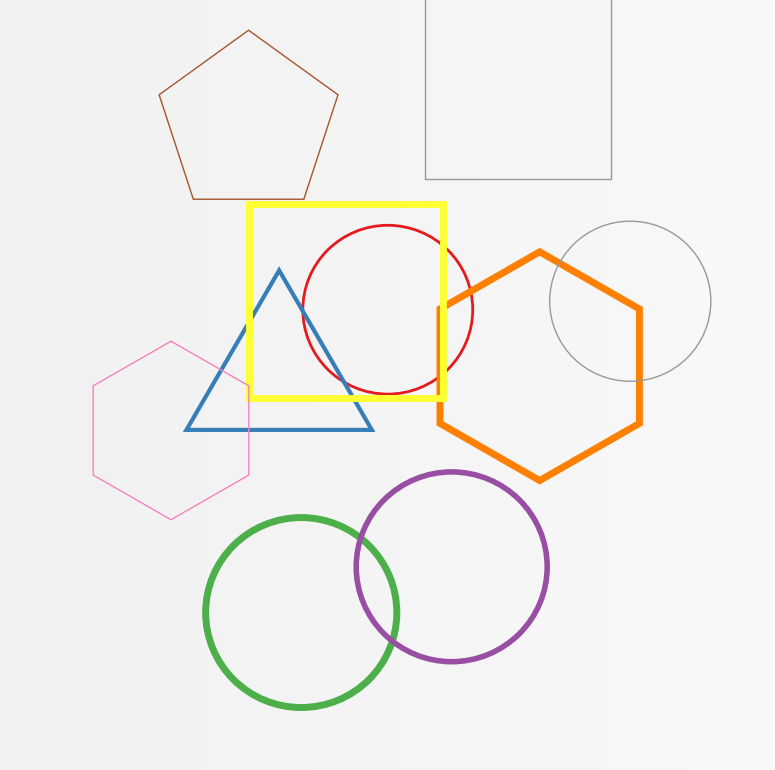[{"shape": "circle", "thickness": 1, "radius": 0.55, "center": [0.5, 0.598]}, {"shape": "triangle", "thickness": 1.5, "radius": 0.69, "center": [0.36, 0.511]}, {"shape": "circle", "thickness": 2.5, "radius": 0.62, "center": [0.389, 0.204]}, {"shape": "circle", "thickness": 2, "radius": 0.62, "center": [0.583, 0.264]}, {"shape": "hexagon", "thickness": 2.5, "radius": 0.74, "center": [0.696, 0.524]}, {"shape": "square", "thickness": 2.5, "radius": 0.63, "center": [0.446, 0.609]}, {"shape": "pentagon", "thickness": 0.5, "radius": 0.61, "center": [0.321, 0.839]}, {"shape": "hexagon", "thickness": 0.5, "radius": 0.58, "center": [0.221, 0.441]}, {"shape": "circle", "thickness": 0.5, "radius": 0.52, "center": [0.813, 0.609]}, {"shape": "square", "thickness": 0.5, "radius": 0.6, "center": [0.668, 0.887]}]